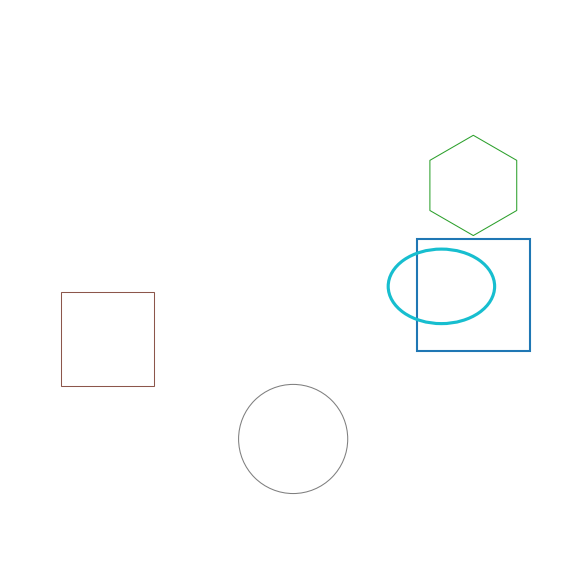[{"shape": "square", "thickness": 1, "radius": 0.49, "center": [0.82, 0.488]}, {"shape": "hexagon", "thickness": 0.5, "radius": 0.43, "center": [0.82, 0.678]}, {"shape": "square", "thickness": 0.5, "radius": 0.41, "center": [0.186, 0.413]}, {"shape": "circle", "thickness": 0.5, "radius": 0.47, "center": [0.508, 0.239]}, {"shape": "oval", "thickness": 1.5, "radius": 0.46, "center": [0.764, 0.503]}]